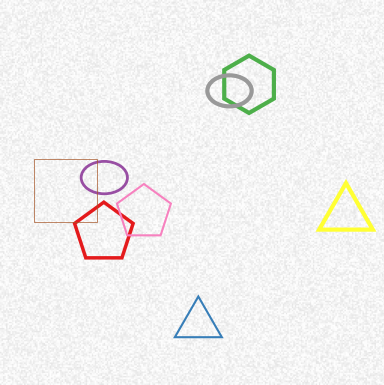[{"shape": "pentagon", "thickness": 2.5, "radius": 0.4, "center": [0.27, 0.395]}, {"shape": "triangle", "thickness": 1.5, "radius": 0.35, "center": [0.515, 0.159]}, {"shape": "hexagon", "thickness": 3, "radius": 0.37, "center": [0.647, 0.781]}, {"shape": "oval", "thickness": 2, "radius": 0.3, "center": [0.271, 0.539]}, {"shape": "triangle", "thickness": 3, "radius": 0.4, "center": [0.899, 0.444]}, {"shape": "square", "thickness": 0.5, "radius": 0.41, "center": [0.171, 0.504]}, {"shape": "pentagon", "thickness": 1.5, "radius": 0.37, "center": [0.374, 0.448]}, {"shape": "oval", "thickness": 3, "radius": 0.29, "center": [0.596, 0.764]}]